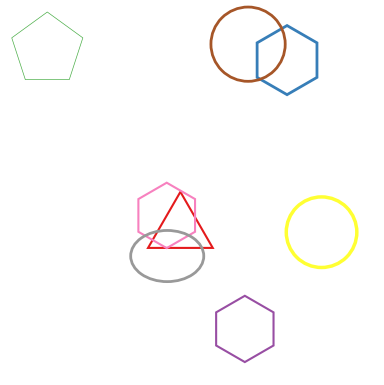[{"shape": "triangle", "thickness": 1.5, "radius": 0.49, "center": [0.469, 0.405]}, {"shape": "hexagon", "thickness": 2, "radius": 0.45, "center": [0.746, 0.844]}, {"shape": "pentagon", "thickness": 0.5, "radius": 0.49, "center": [0.123, 0.872]}, {"shape": "hexagon", "thickness": 1.5, "radius": 0.43, "center": [0.636, 0.146]}, {"shape": "circle", "thickness": 2.5, "radius": 0.46, "center": [0.835, 0.397]}, {"shape": "circle", "thickness": 2, "radius": 0.48, "center": [0.644, 0.885]}, {"shape": "hexagon", "thickness": 1.5, "radius": 0.42, "center": [0.433, 0.44]}, {"shape": "oval", "thickness": 2, "radius": 0.47, "center": [0.434, 0.335]}]